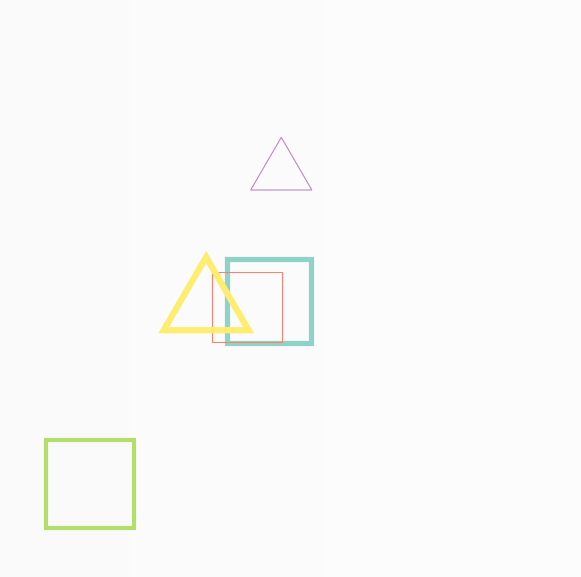[{"shape": "square", "thickness": 2.5, "radius": 0.36, "center": [0.462, 0.478]}, {"shape": "square", "thickness": 0.5, "radius": 0.3, "center": [0.425, 0.468]}, {"shape": "square", "thickness": 2, "radius": 0.38, "center": [0.155, 0.162]}, {"shape": "triangle", "thickness": 0.5, "radius": 0.3, "center": [0.484, 0.7]}, {"shape": "triangle", "thickness": 3, "radius": 0.42, "center": [0.355, 0.47]}]